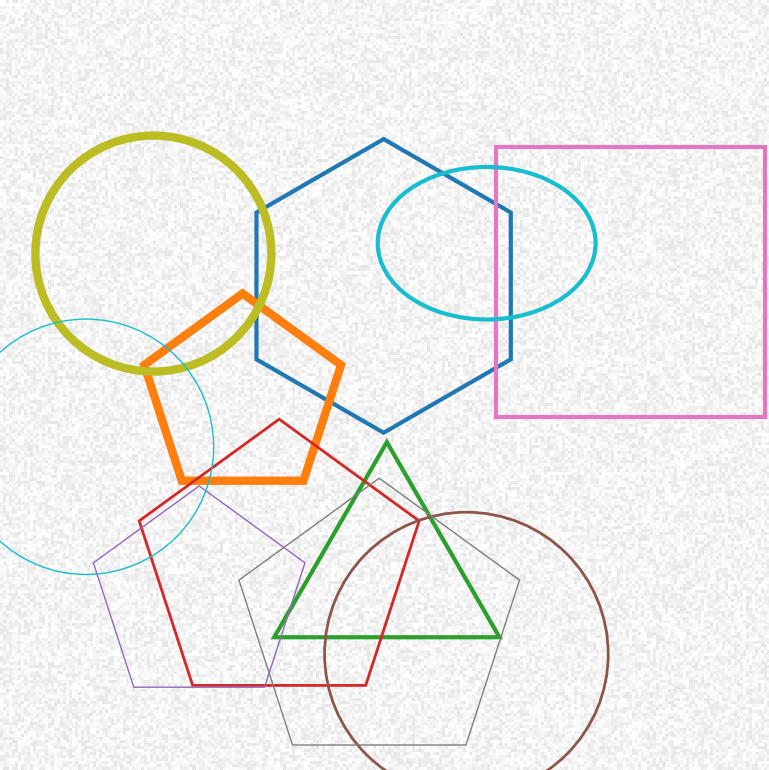[{"shape": "hexagon", "thickness": 1.5, "radius": 0.95, "center": [0.498, 0.629]}, {"shape": "pentagon", "thickness": 3, "radius": 0.67, "center": [0.315, 0.484]}, {"shape": "triangle", "thickness": 1.5, "radius": 0.84, "center": [0.502, 0.257]}, {"shape": "pentagon", "thickness": 1, "radius": 0.96, "center": [0.363, 0.264]}, {"shape": "pentagon", "thickness": 0.5, "radius": 0.72, "center": [0.259, 0.224]}, {"shape": "circle", "thickness": 1, "radius": 0.92, "center": [0.606, 0.151]}, {"shape": "square", "thickness": 1.5, "radius": 0.87, "center": [0.819, 0.634]}, {"shape": "pentagon", "thickness": 0.5, "radius": 0.96, "center": [0.493, 0.187]}, {"shape": "circle", "thickness": 3, "radius": 0.77, "center": [0.199, 0.671]}, {"shape": "oval", "thickness": 1.5, "radius": 0.71, "center": [0.632, 0.684]}, {"shape": "circle", "thickness": 0.5, "radius": 0.83, "center": [0.112, 0.42]}]